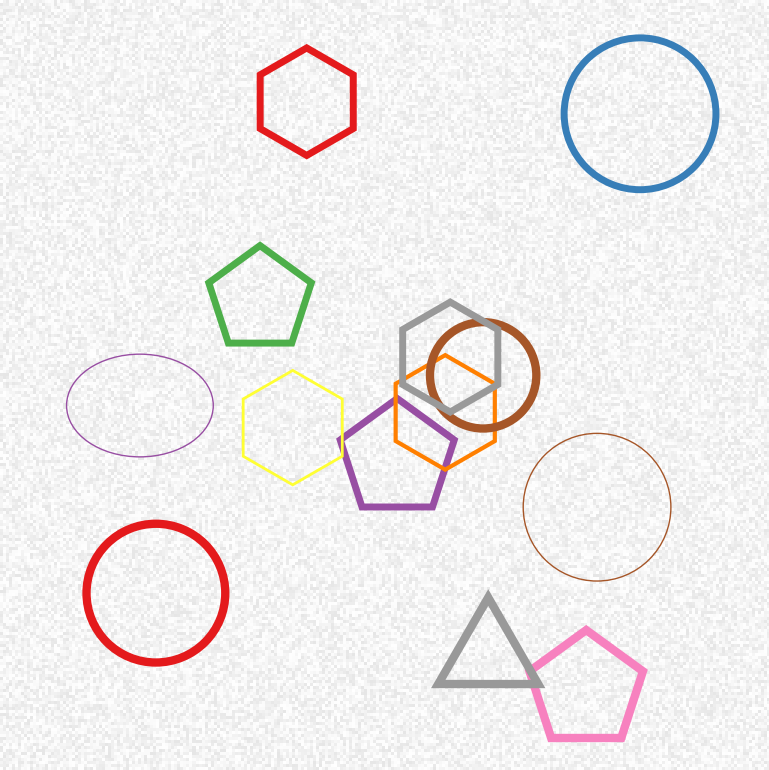[{"shape": "hexagon", "thickness": 2.5, "radius": 0.35, "center": [0.398, 0.868]}, {"shape": "circle", "thickness": 3, "radius": 0.45, "center": [0.202, 0.23]}, {"shape": "circle", "thickness": 2.5, "radius": 0.49, "center": [0.831, 0.852]}, {"shape": "pentagon", "thickness": 2.5, "radius": 0.35, "center": [0.338, 0.611]}, {"shape": "oval", "thickness": 0.5, "radius": 0.48, "center": [0.182, 0.473]}, {"shape": "pentagon", "thickness": 2.5, "radius": 0.39, "center": [0.516, 0.405]}, {"shape": "hexagon", "thickness": 1.5, "radius": 0.37, "center": [0.578, 0.464]}, {"shape": "hexagon", "thickness": 1, "radius": 0.37, "center": [0.38, 0.445]}, {"shape": "circle", "thickness": 3, "radius": 0.35, "center": [0.627, 0.513]}, {"shape": "circle", "thickness": 0.5, "radius": 0.48, "center": [0.775, 0.341]}, {"shape": "pentagon", "thickness": 3, "radius": 0.39, "center": [0.761, 0.104]}, {"shape": "triangle", "thickness": 3, "radius": 0.37, "center": [0.634, 0.149]}, {"shape": "hexagon", "thickness": 2.5, "radius": 0.36, "center": [0.585, 0.536]}]